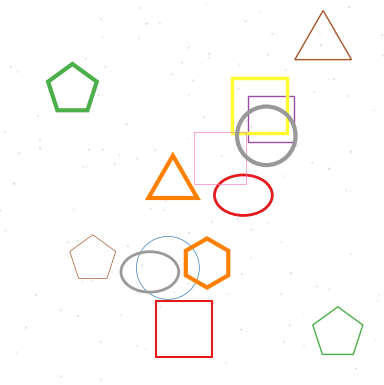[{"shape": "square", "thickness": 1.5, "radius": 0.36, "center": [0.478, 0.145]}, {"shape": "oval", "thickness": 2, "radius": 0.38, "center": [0.632, 0.493]}, {"shape": "circle", "thickness": 0.5, "radius": 0.41, "center": [0.436, 0.304]}, {"shape": "pentagon", "thickness": 1, "radius": 0.34, "center": [0.877, 0.135]}, {"shape": "pentagon", "thickness": 3, "radius": 0.33, "center": [0.188, 0.767]}, {"shape": "square", "thickness": 1, "radius": 0.3, "center": [0.704, 0.69]}, {"shape": "hexagon", "thickness": 3, "radius": 0.32, "center": [0.538, 0.317]}, {"shape": "triangle", "thickness": 3, "radius": 0.37, "center": [0.449, 0.522]}, {"shape": "square", "thickness": 2.5, "radius": 0.36, "center": [0.673, 0.726]}, {"shape": "triangle", "thickness": 1, "radius": 0.43, "center": [0.839, 0.888]}, {"shape": "pentagon", "thickness": 0.5, "radius": 0.31, "center": [0.241, 0.328]}, {"shape": "square", "thickness": 0.5, "radius": 0.34, "center": [0.572, 0.591]}, {"shape": "circle", "thickness": 3, "radius": 0.38, "center": [0.692, 0.647]}, {"shape": "oval", "thickness": 2, "radius": 0.37, "center": [0.389, 0.294]}]